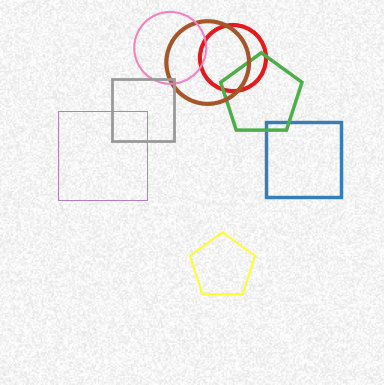[{"shape": "circle", "thickness": 3, "radius": 0.43, "center": [0.605, 0.849]}, {"shape": "square", "thickness": 2.5, "radius": 0.49, "center": [0.788, 0.587]}, {"shape": "pentagon", "thickness": 2.5, "radius": 0.56, "center": [0.679, 0.752]}, {"shape": "square", "thickness": 0.5, "radius": 0.58, "center": [0.267, 0.595]}, {"shape": "pentagon", "thickness": 1.5, "radius": 0.44, "center": [0.578, 0.308]}, {"shape": "circle", "thickness": 3, "radius": 0.54, "center": [0.539, 0.838]}, {"shape": "circle", "thickness": 1.5, "radius": 0.47, "center": [0.442, 0.876]}, {"shape": "square", "thickness": 2, "radius": 0.4, "center": [0.371, 0.715]}]